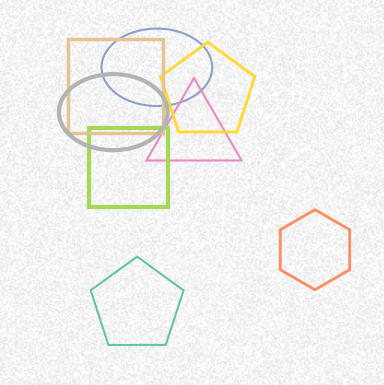[{"shape": "pentagon", "thickness": 1.5, "radius": 0.63, "center": [0.356, 0.207]}, {"shape": "hexagon", "thickness": 2, "radius": 0.52, "center": [0.818, 0.351]}, {"shape": "oval", "thickness": 1.5, "radius": 0.72, "center": [0.407, 0.825]}, {"shape": "triangle", "thickness": 1.5, "radius": 0.71, "center": [0.504, 0.655]}, {"shape": "square", "thickness": 3, "radius": 0.51, "center": [0.333, 0.564]}, {"shape": "pentagon", "thickness": 2, "radius": 0.64, "center": [0.54, 0.761]}, {"shape": "square", "thickness": 2.5, "radius": 0.62, "center": [0.299, 0.777]}, {"shape": "oval", "thickness": 3, "radius": 0.71, "center": [0.294, 0.709]}]